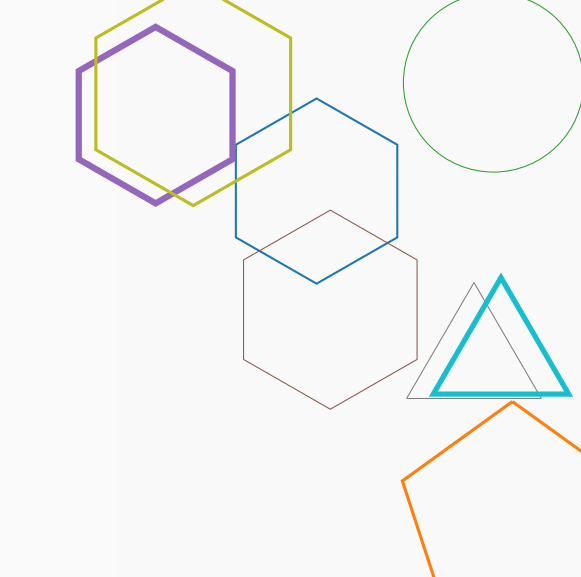[{"shape": "hexagon", "thickness": 1, "radius": 0.8, "center": [0.545, 0.668]}, {"shape": "pentagon", "thickness": 1.5, "radius": 1.0, "center": [0.882, 0.105]}, {"shape": "circle", "thickness": 0.5, "radius": 0.77, "center": [0.849, 0.856]}, {"shape": "hexagon", "thickness": 3, "radius": 0.76, "center": [0.268, 0.8]}, {"shape": "hexagon", "thickness": 0.5, "radius": 0.86, "center": [0.568, 0.463]}, {"shape": "triangle", "thickness": 0.5, "radius": 0.67, "center": [0.815, 0.376]}, {"shape": "hexagon", "thickness": 1.5, "radius": 0.97, "center": [0.332, 0.837]}, {"shape": "triangle", "thickness": 2.5, "radius": 0.67, "center": [0.862, 0.384]}]